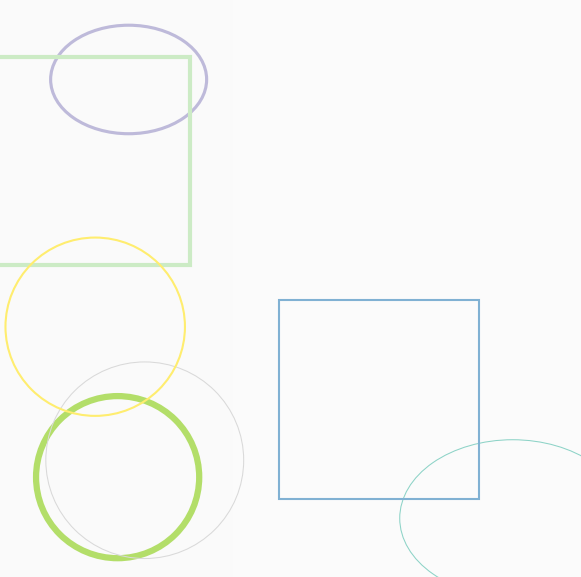[{"shape": "oval", "thickness": 0.5, "radius": 0.97, "center": [0.882, 0.102]}, {"shape": "oval", "thickness": 1.5, "radius": 0.67, "center": [0.221, 0.862]}, {"shape": "square", "thickness": 1, "radius": 0.86, "center": [0.652, 0.308]}, {"shape": "circle", "thickness": 3, "radius": 0.7, "center": [0.202, 0.173]}, {"shape": "circle", "thickness": 0.5, "radius": 0.85, "center": [0.249, 0.202]}, {"shape": "square", "thickness": 2, "radius": 0.9, "center": [0.147, 0.721]}, {"shape": "circle", "thickness": 1, "radius": 0.77, "center": [0.164, 0.433]}]